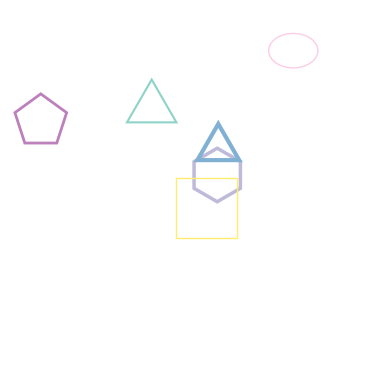[{"shape": "triangle", "thickness": 1.5, "radius": 0.37, "center": [0.394, 0.719]}, {"shape": "hexagon", "thickness": 2.5, "radius": 0.35, "center": [0.564, 0.546]}, {"shape": "triangle", "thickness": 3, "radius": 0.31, "center": [0.567, 0.615]}, {"shape": "oval", "thickness": 1, "radius": 0.32, "center": [0.762, 0.868]}, {"shape": "pentagon", "thickness": 2, "radius": 0.35, "center": [0.106, 0.686]}, {"shape": "square", "thickness": 1, "radius": 0.4, "center": [0.537, 0.46]}]